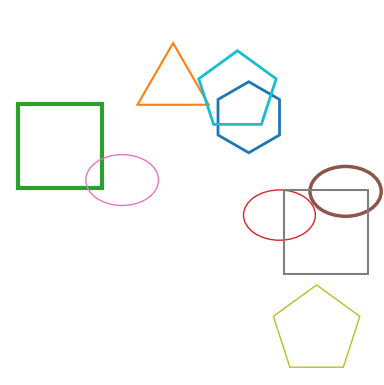[{"shape": "hexagon", "thickness": 2, "radius": 0.46, "center": [0.646, 0.695]}, {"shape": "triangle", "thickness": 1.5, "radius": 0.53, "center": [0.45, 0.781]}, {"shape": "square", "thickness": 3, "radius": 0.55, "center": [0.156, 0.621]}, {"shape": "oval", "thickness": 1, "radius": 0.47, "center": [0.726, 0.441]}, {"shape": "oval", "thickness": 2.5, "radius": 0.46, "center": [0.898, 0.503]}, {"shape": "oval", "thickness": 1, "radius": 0.47, "center": [0.317, 0.532]}, {"shape": "square", "thickness": 1.5, "radius": 0.55, "center": [0.846, 0.397]}, {"shape": "pentagon", "thickness": 1, "radius": 0.59, "center": [0.822, 0.142]}, {"shape": "pentagon", "thickness": 2, "radius": 0.53, "center": [0.617, 0.763]}]